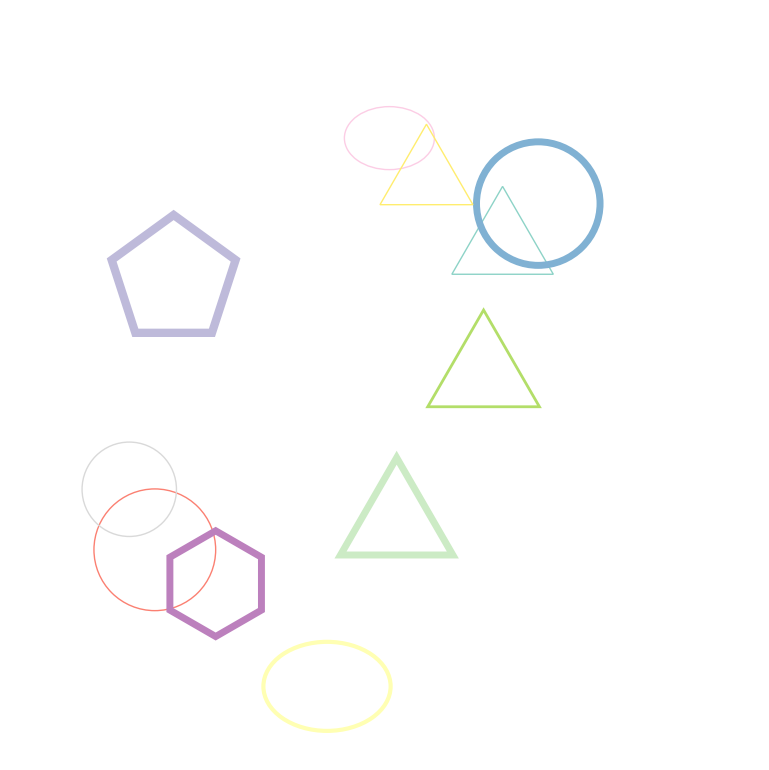[{"shape": "triangle", "thickness": 0.5, "radius": 0.38, "center": [0.653, 0.682]}, {"shape": "oval", "thickness": 1.5, "radius": 0.41, "center": [0.425, 0.109]}, {"shape": "pentagon", "thickness": 3, "radius": 0.42, "center": [0.226, 0.636]}, {"shape": "circle", "thickness": 0.5, "radius": 0.4, "center": [0.201, 0.286]}, {"shape": "circle", "thickness": 2.5, "radius": 0.4, "center": [0.699, 0.736]}, {"shape": "triangle", "thickness": 1, "radius": 0.42, "center": [0.628, 0.514]}, {"shape": "oval", "thickness": 0.5, "radius": 0.29, "center": [0.506, 0.821]}, {"shape": "circle", "thickness": 0.5, "radius": 0.31, "center": [0.168, 0.365]}, {"shape": "hexagon", "thickness": 2.5, "radius": 0.34, "center": [0.28, 0.242]}, {"shape": "triangle", "thickness": 2.5, "radius": 0.42, "center": [0.515, 0.321]}, {"shape": "triangle", "thickness": 0.5, "radius": 0.35, "center": [0.554, 0.769]}]